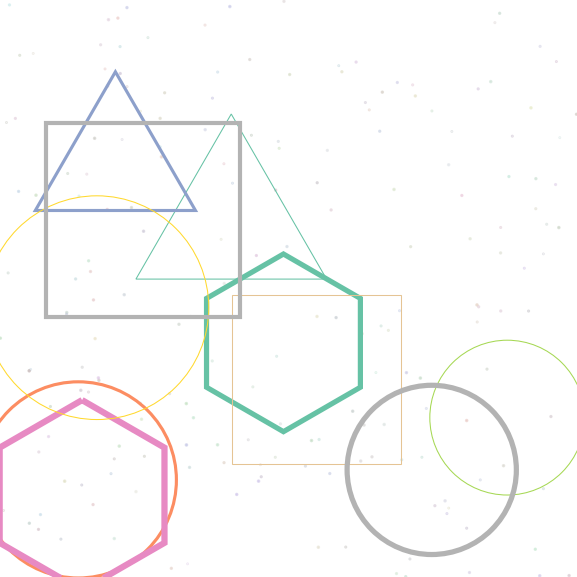[{"shape": "triangle", "thickness": 0.5, "radius": 0.95, "center": [0.4, 0.611]}, {"shape": "hexagon", "thickness": 2.5, "radius": 0.77, "center": [0.491, 0.405]}, {"shape": "circle", "thickness": 1.5, "radius": 0.85, "center": [0.136, 0.168]}, {"shape": "triangle", "thickness": 1.5, "radius": 0.8, "center": [0.2, 0.715]}, {"shape": "hexagon", "thickness": 3, "radius": 0.82, "center": [0.142, 0.142]}, {"shape": "circle", "thickness": 0.5, "radius": 0.67, "center": [0.878, 0.276]}, {"shape": "circle", "thickness": 0.5, "radius": 0.97, "center": [0.168, 0.466]}, {"shape": "square", "thickness": 0.5, "radius": 0.73, "center": [0.547, 0.343]}, {"shape": "circle", "thickness": 2.5, "radius": 0.73, "center": [0.748, 0.185]}, {"shape": "square", "thickness": 2, "radius": 0.84, "center": [0.247, 0.618]}]